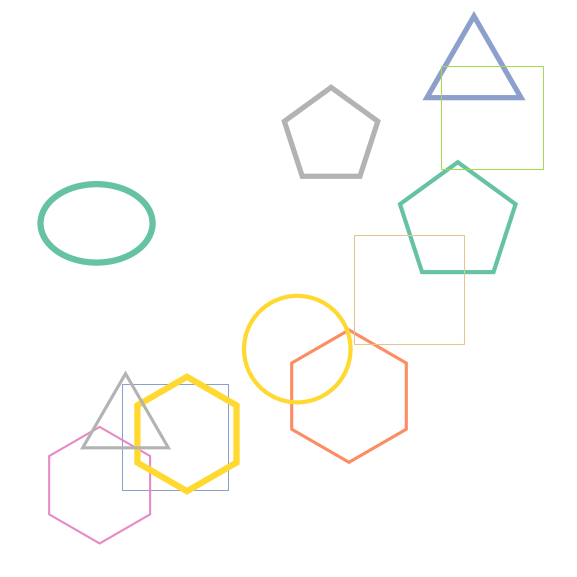[{"shape": "pentagon", "thickness": 2, "radius": 0.53, "center": [0.793, 0.613]}, {"shape": "oval", "thickness": 3, "radius": 0.49, "center": [0.167, 0.612]}, {"shape": "hexagon", "thickness": 1.5, "radius": 0.57, "center": [0.604, 0.313]}, {"shape": "square", "thickness": 0.5, "radius": 0.46, "center": [0.303, 0.242]}, {"shape": "triangle", "thickness": 2.5, "radius": 0.47, "center": [0.821, 0.877]}, {"shape": "hexagon", "thickness": 1, "radius": 0.5, "center": [0.173, 0.159]}, {"shape": "square", "thickness": 0.5, "radius": 0.44, "center": [0.852, 0.796]}, {"shape": "circle", "thickness": 2, "radius": 0.46, "center": [0.515, 0.395]}, {"shape": "hexagon", "thickness": 3, "radius": 0.5, "center": [0.324, 0.248]}, {"shape": "square", "thickness": 0.5, "radius": 0.48, "center": [0.708, 0.498]}, {"shape": "triangle", "thickness": 1.5, "radius": 0.43, "center": [0.217, 0.267]}, {"shape": "pentagon", "thickness": 2.5, "radius": 0.43, "center": [0.573, 0.763]}]